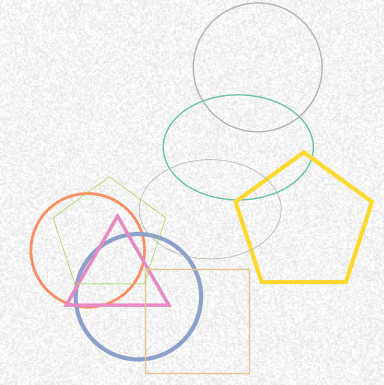[{"shape": "oval", "thickness": 1, "radius": 0.97, "center": [0.619, 0.617]}, {"shape": "circle", "thickness": 2, "radius": 0.74, "center": [0.228, 0.35]}, {"shape": "circle", "thickness": 3, "radius": 0.81, "center": [0.359, 0.229]}, {"shape": "triangle", "thickness": 2.5, "radius": 0.77, "center": [0.305, 0.284]}, {"shape": "pentagon", "thickness": 0.5, "radius": 0.77, "center": [0.284, 0.387]}, {"shape": "pentagon", "thickness": 3, "radius": 0.93, "center": [0.789, 0.418]}, {"shape": "square", "thickness": 1, "radius": 0.68, "center": [0.512, 0.166]}, {"shape": "circle", "thickness": 1, "radius": 0.84, "center": [0.669, 0.825]}, {"shape": "oval", "thickness": 0.5, "radius": 0.92, "center": [0.546, 0.456]}]